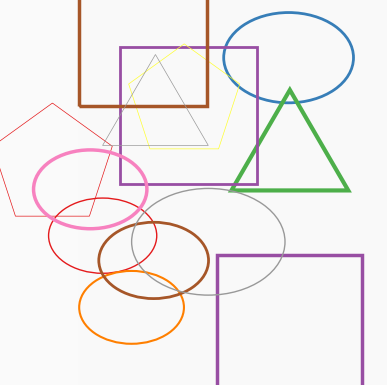[{"shape": "oval", "thickness": 1, "radius": 0.7, "center": [0.265, 0.388]}, {"shape": "pentagon", "thickness": 0.5, "radius": 0.81, "center": [0.135, 0.57]}, {"shape": "oval", "thickness": 2, "radius": 0.84, "center": [0.745, 0.85]}, {"shape": "triangle", "thickness": 3, "radius": 0.87, "center": [0.748, 0.592]}, {"shape": "square", "thickness": 2.5, "radius": 0.94, "center": [0.746, 0.149]}, {"shape": "square", "thickness": 2, "radius": 0.88, "center": [0.487, 0.7]}, {"shape": "oval", "thickness": 1.5, "radius": 0.68, "center": [0.34, 0.202]}, {"shape": "pentagon", "thickness": 0.5, "radius": 0.75, "center": [0.475, 0.735]}, {"shape": "square", "thickness": 2.5, "radius": 0.83, "center": [0.369, 0.89]}, {"shape": "oval", "thickness": 2, "radius": 0.71, "center": [0.397, 0.324]}, {"shape": "oval", "thickness": 2.5, "radius": 0.73, "center": [0.233, 0.508]}, {"shape": "triangle", "thickness": 0.5, "radius": 0.79, "center": [0.401, 0.701]}, {"shape": "oval", "thickness": 1, "radius": 0.99, "center": [0.538, 0.372]}]